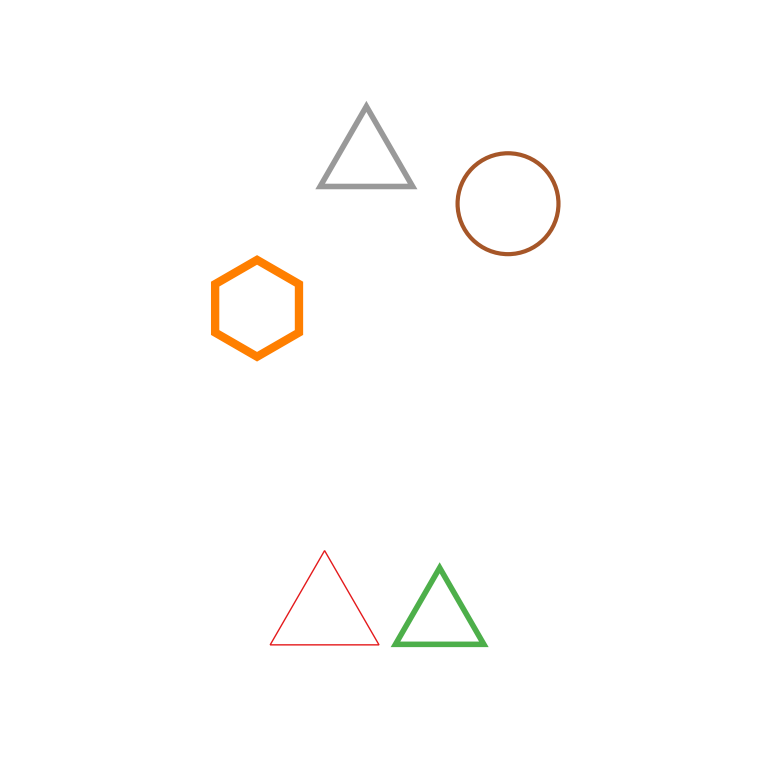[{"shape": "triangle", "thickness": 0.5, "radius": 0.41, "center": [0.422, 0.203]}, {"shape": "triangle", "thickness": 2, "radius": 0.33, "center": [0.571, 0.196]}, {"shape": "hexagon", "thickness": 3, "radius": 0.31, "center": [0.334, 0.6]}, {"shape": "circle", "thickness": 1.5, "radius": 0.33, "center": [0.66, 0.735]}, {"shape": "triangle", "thickness": 2, "radius": 0.35, "center": [0.476, 0.792]}]